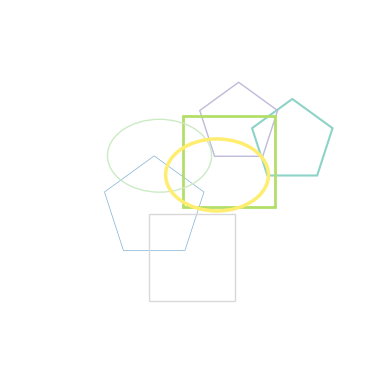[{"shape": "pentagon", "thickness": 1.5, "radius": 0.55, "center": [0.759, 0.633]}, {"shape": "pentagon", "thickness": 1, "radius": 0.53, "center": [0.62, 0.68]}, {"shape": "pentagon", "thickness": 0.5, "radius": 0.68, "center": [0.401, 0.459]}, {"shape": "square", "thickness": 2, "radius": 0.6, "center": [0.594, 0.581]}, {"shape": "square", "thickness": 1, "radius": 0.56, "center": [0.498, 0.331]}, {"shape": "oval", "thickness": 1, "radius": 0.68, "center": [0.414, 0.596]}, {"shape": "oval", "thickness": 2.5, "radius": 0.67, "center": [0.564, 0.546]}]